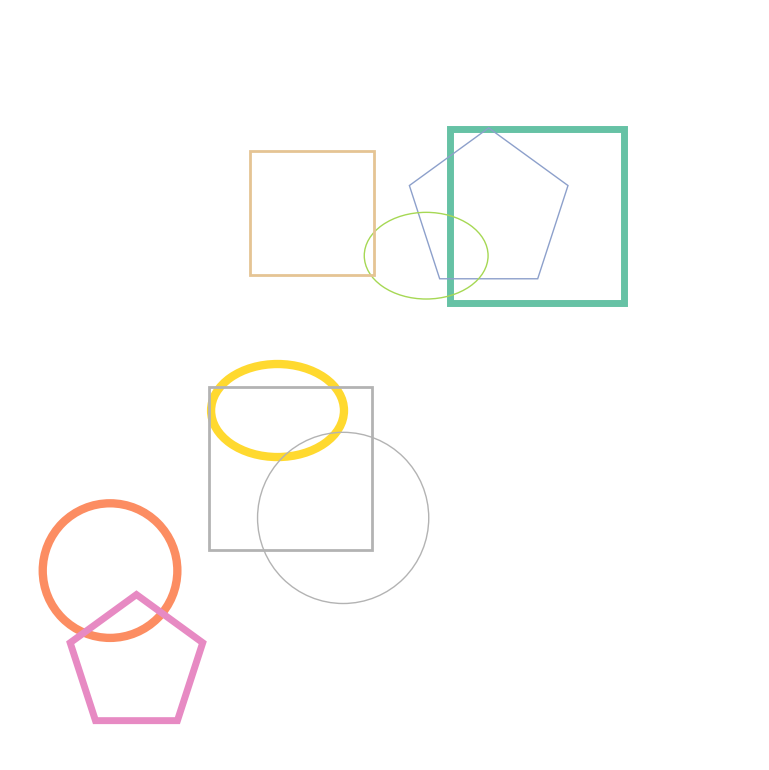[{"shape": "square", "thickness": 2.5, "radius": 0.56, "center": [0.698, 0.719]}, {"shape": "circle", "thickness": 3, "radius": 0.44, "center": [0.143, 0.259]}, {"shape": "pentagon", "thickness": 0.5, "radius": 0.54, "center": [0.635, 0.726]}, {"shape": "pentagon", "thickness": 2.5, "radius": 0.45, "center": [0.177, 0.137]}, {"shape": "oval", "thickness": 0.5, "radius": 0.4, "center": [0.553, 0.668]}, {"shape": "oval", "thickness": 3, "radius": 0.43, "center": [0.36, 0.467]}, {"shape": "square", "thickness": 1, "radius": 0.4, "center": [0.405, 0.723]}, {"shape": "circle", "thickness": 0.5, "radius": 0.56, "center": [0.446, 0.327]}, {"shape": "square", "thickness": 1, "radius": 0.53, "center": [0.377, 0.392]}]